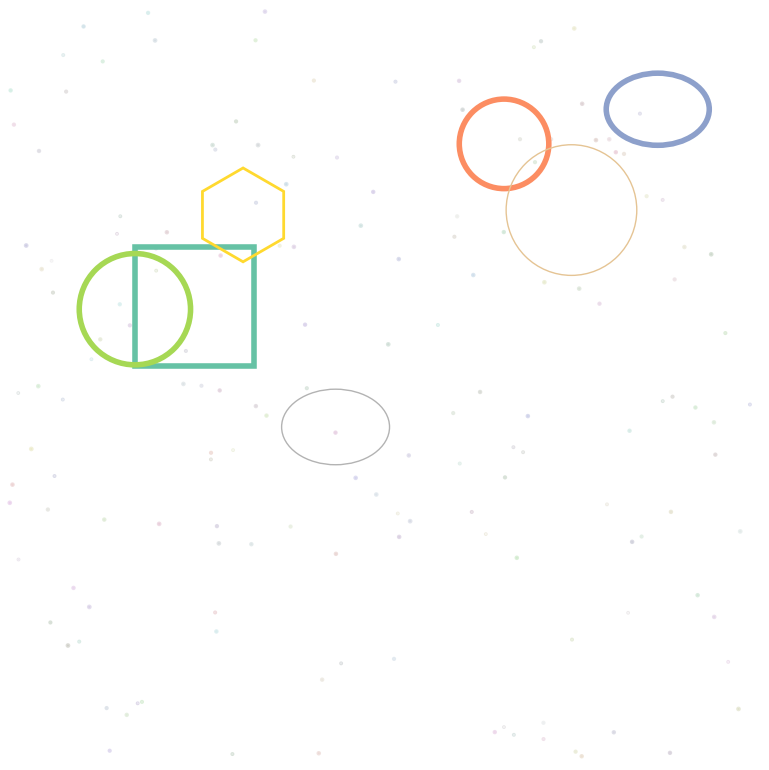[{"shape": "square", "thickness": 2, "radius": 0.39, "center": [0.253, 0.602]}, {"shape": "circle", "thickness": 2, "radius": 0.29, "center": [0.655, 0.813]}, {"shape": "oval", "thickness": 2, "radius": 0.33, "center": [0.854, 0.858]}, {"shape": "circle", "thickness": 2, "radius": 0.36, "center": [0.175, 0.598]}, {"shape": "hexagon", "thickness": 1, "radius": 0.3, "center": [0.316, 0.721]}, {"shape": "circle", "thickness": 0.5, "radius": 0.42, "center": [0.742, 0.727]}, {"shape": "oval", "thickness": 0.5, "radius": 0.35, "center": [0.436, 0.446]}]